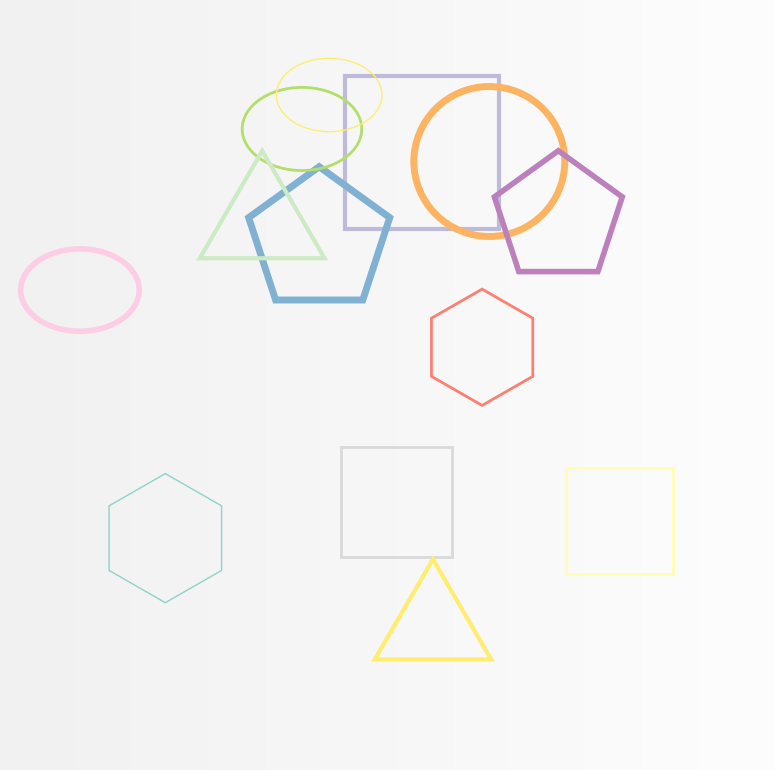[{"shape": "hexagon", "thickness": 0.5, "radius": 0.42, "center": [0.213, 0.301]}, {"shape": "square", "thickness": 1, "radius": 0.34, "center": [0.8, 0.323]}, {"shape": "square", "thickness": 1.5, "radius": 0.5, "center": [0.545, 0.802]}, {"shape": "hexagon", "thickness": 1, "radius": 0.38, "center": [0.622, 0.549]}, {"shape": "pentagon", "thickness": 2.5, "radius": 0.48, "center": [0.412, 0.688]}, {"shape": "circle", "thickness": 2.5, "radius": 0.49, "center": [0.631, 0.79]}, {"shape": "oval", "thickness": 1, "radius": 0.39, "center": [0.39, 0.833]}, {"shape": "oval", "thickness": 2, "radius": 0.38, "center": [0.103, 0.623]}, {"shape": "square", "thickness": 1, "radius": 0.36, "center": [0.511, 0.349]}, {"shape": "pentagon", "thickness": 2, "radius": 0.43, "center": [0.72, 0.717]}, {"shape": "triangle", "thickness": 1.5, "radius": 0.46, "center": [0.338, 0.711]}, {"shape": "triangle", "thickness": 1.5, "radius": 0.43, "center": [0.559, 0.187]}, {"shape": "oval", "thickness": 0.5, "radius": 0.34, "center": [0.425, 0.877]}]